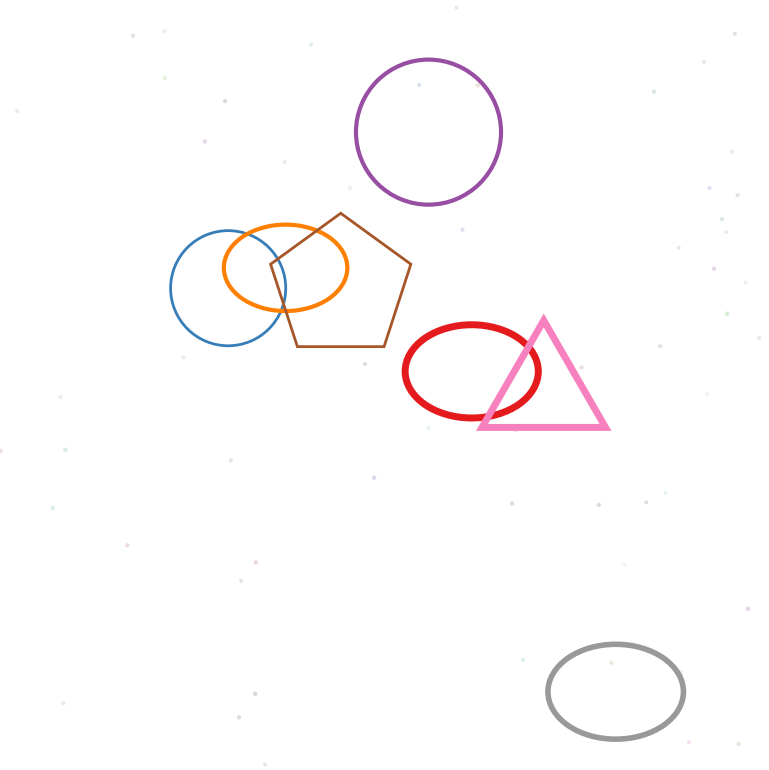[{"shape": "oval", "thickness": 2.5, "radius": 0.43, "center": [0.613, 0.518]}, {"shape": "circle", "thickness": 1, "radius": 0.37, "center": [0.296, 0.626]}, {"shape": "circle", "thickness": 1.5, "radius": 0.47, "center": [0.557, 0.828]}, {"shape": "oval", "thickness": 1.5, "radius": 0.4, "center": [0.371, 0.652]}, {"shape": "pentagon", "thickness": 1, "radius": 0.48, "center": [0.443, 0.627]}, {"shape": "triangle", "thickness": 2.5, "radius": 0.46, "center": [0.706, 0.491]}, {"shape": "oval", "thickness": 2, "radius": 0.44, "center": [0.8, 0.102]}]